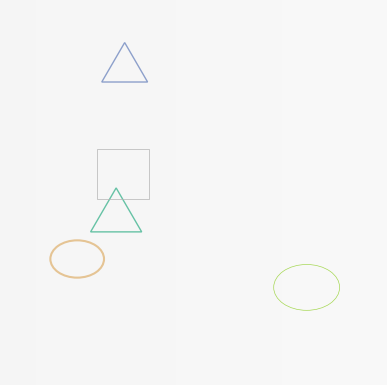[{"shape": "triangle", "thickness": 1, "radius": 0.38, "center": [0.3, 0.436]}, {"shape": "triangle", "thickness": 1, "radius": 0.34, "center": [0.322, 0.821]}, {"shape": "oval", "thickness": 0.5, "radius": 0.43, "center": [0.791, 0.253]}, {"shape": "oval", "thickness": 1.5, "radius": 0.35, "center": [0.199, 0.327]}, {"shape": "square", "thickness": 0.5, "radius": 0.33, "center": [0.317, 0.548]}]